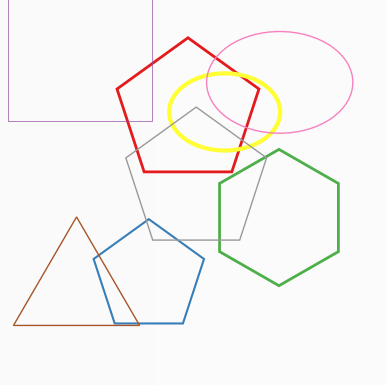[{"shape": "pentagon", "thickness": 2, "radius": 0.96, "center": [0.485, 0.709]}, {"shape": "pentagon", "thickness": 1.5, "radius": 0.75, "center": [0.384, 0.281]}, {"shape": "hexagon", "thickness": 2, "radius": 0.89, "center": [0.72, 0.435]}, {"shape": "square", "thickness": 0.5, "radius": 0.93, "center": [0.207, 0.872]}, {"shape": "oval", "thickness": 3, "radius": 0.72, "center": [0.58, 0.709]}, {"shape": "triangle", "thickness": 1, "radius": 0.94, "center": [0.198, 0.249]}, {"shape": "oval", "thickness": 1, "radius": 0.94, "center": [0.722, 0.786]}, {"shape": "pentagon", "thickness": 1, "radius": 0.95, "center": [0.506, 0.531]}]